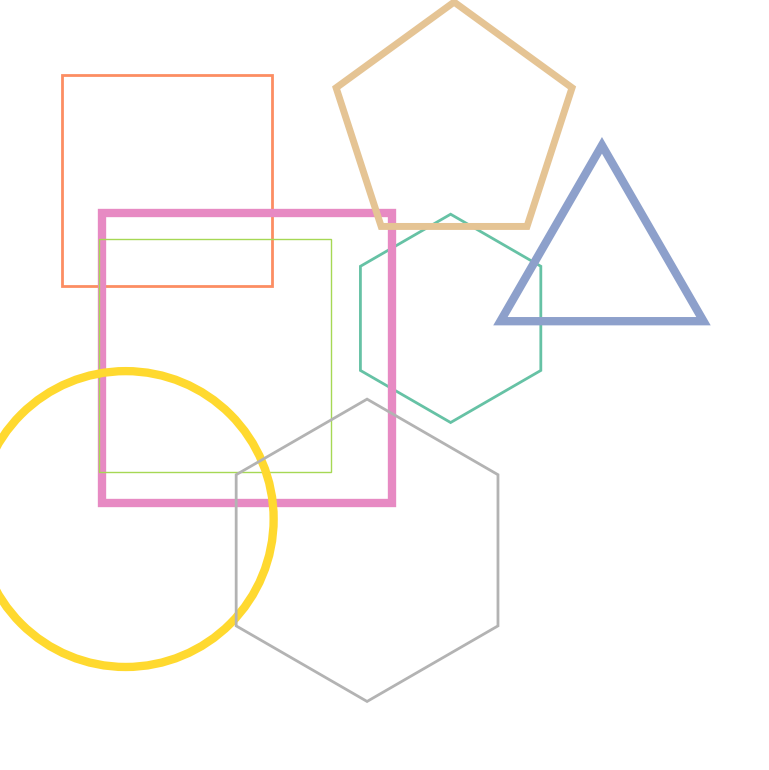[{"shape": "hexagon", "thickness": 1, "radius": 0.68, "center": [0.585, 0.587]}, {"shape": "square", "thickness": 1, "radius": 0.68, "center": [0.217, 0.766]}, {"shape": "triangle", "thickness": 3, "radius": 0.76, "center": [0.782, 0.659]}, {"shape": "square", "thickness": 3, "radius": 0.94, "center": [0.321, 0.535]}, {"shape": "square", "thickness": 0.5, "radius": 0.76, "center": [0.279, 0.538]}, {"shape": "circle", "thickness": 3, "radius": 0.96, "center": [0.163, 0.326]}, {"shape": "pentagon", "thickness": 2.5, "radius": 0.81, "center": [0.59, 0.836]}, {"shape": "hexagon", "thickness": 1, "radius": 0.98, "center": [0.477, 0.285]}]